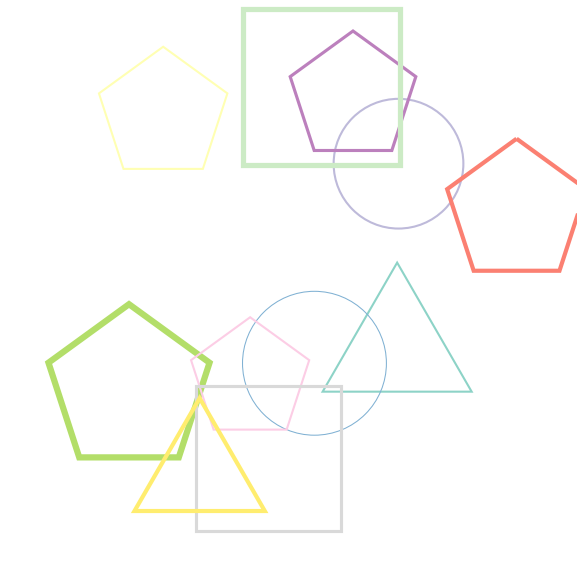[{"shape": "triangle", "thickness": 1, "radius": 0.74, "center": [0.688, 0.395]}, {"shape": "pentagon", "thickness": 1, "radius": 0.58, "center": [0.283, 0.801]}, {"shape": "circle", "thickness": 1, "radius": 0.56, "center": [0.69, 0.716]}, {"shape": "pentagon", "thickness": 2, "radius": 0.63, "center": [0.894, 0.633]}, {"shape": "circle", "thickness": 0.5, "radius": 0.62, "center": [0.545, 0.37]}, {"shape": "pentagon", "thickness": 3, "radius": 0.73, "center": [0.223, 0.326]}, {"shape": "pentagon", "thickness": 1, "radius": 0.54, "center": [0.433, 0.342]}, {"shape": "square", "thickness": 1.5, "radius": 0.63, "center": [0.465, 0.205]}, {"shape": "pentagon", "thickness": 1.5, "radius": 0.57, "center": [0.611, 0.831]}, {"shape": "square", "thickness": 2.5, "radius": 0.68, "center": [0.557, 0.848]}, {"shape": "triangle", "thickness": 2, "radius": 0.65, "center": [0.346, 0.179]}]